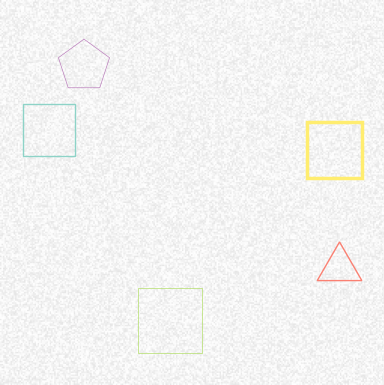[{"shape": "square", "thickness": 1, "radius": 0.34, "center": [0.128, 0.663]}, {"shape": "triangle", "thickness": 1, "radius": 0.33, "center": [0.882, 0.305]}, {"shape": "square", "thickness": 0.5, "radius": 0.42, "center": [0.442, 0.167]}, {"shape": "pentagon", "thickness": 0.5, "radius": 0.35, "center": [0.218, 0.829]}, {"shape": "square", "thickness": 2.5, "radius": 0.36, "center": [0.869, 0.61]}]